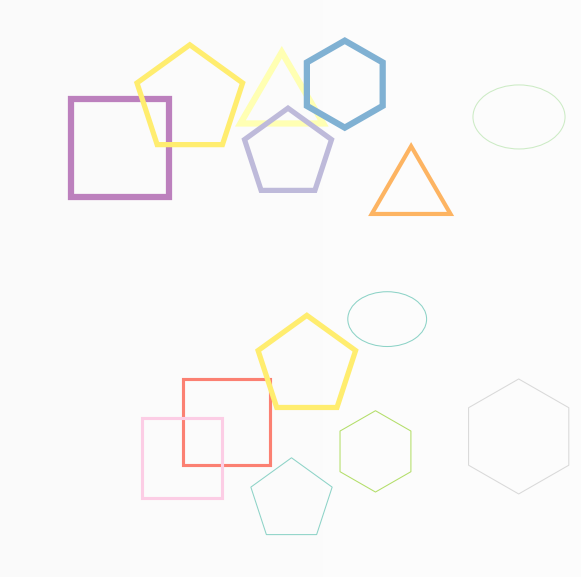[{"shape": "pentagon", "thickness": 0.5, "radius": 0.37, "center": [0.502, 0.133]}, {"shape": "oval", "thickness": 0.5, "radius": 0.34, "center": [0.666, 0.447]}, {"shape": "triangle", "thickness": 3, "radius": 0.41, "center": [0.485, 0.827]}, {"shape": "pentagon", "thickness": 2.5, "radius": 0.39, "center": [0.496, 0.733]}, {"shape": "square", "thickness": 1.5, "radius": 0.37, "center": [0.389, 0.268]}, {"shape": "hexagon", "thickness": 3, "radius": 0.38, "center": [0.593, 0.853]}, {"shape": "triangle", "thickness": 2, "radius": 0.39, "center": [0.707, 0.668]}, {"shape": "hexagon", "thickness": 0.5, "radius": 0.35, "center": [0.646, 0.218]}, {"shape": "square", "thickness": 1.5, "radius": 0.35, "center": [0.313, 0.206]}, {"shape": "hexagon", "thickness": 0.5, "radius": 0.5, "center": [0.892, 0.243]}, {"shape": "square", "thickness": 3, "radius": 0.42, "center": [0.206, 0.742]}, {"shape": "oval", "thickness": 0.5, "radius": 0.4, "center": [0.893, 0.797]}, {"shape": "pentagon", "thickness": 2.5, "radius": 0.44, "center": [0.528, 0.365]}, {"shape": "pentagon", "thickness": 2.5, "radius": 0.48, "center": [0.327, 0.826]}]